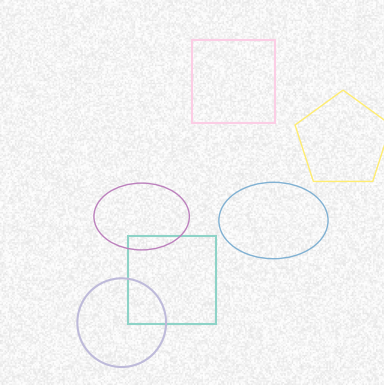[{"shape": "square", "thickness": 1.5, "radius": 0.58, "center": [0.447, 0.273]}, {"shape": "circle", "thickness": 1.5, "radius": 0.58, "center": [0.316, 0.162]}, {"shape": "oval", "thickness": 1, "radius": 0.71, "center": [0.71, 0.427]}, {"shape": "square", "thickness": 1.5, "radius": 0.54, "center": [0.606, 0.788]}, {"shape": "oval", "thickness": 1, "radius": 0.62, "center": [0.368, 0.438]}, {"shape": "pentagon", "thickness": 1, "radius": 0.66, "center": [0.891, 0.635]}]